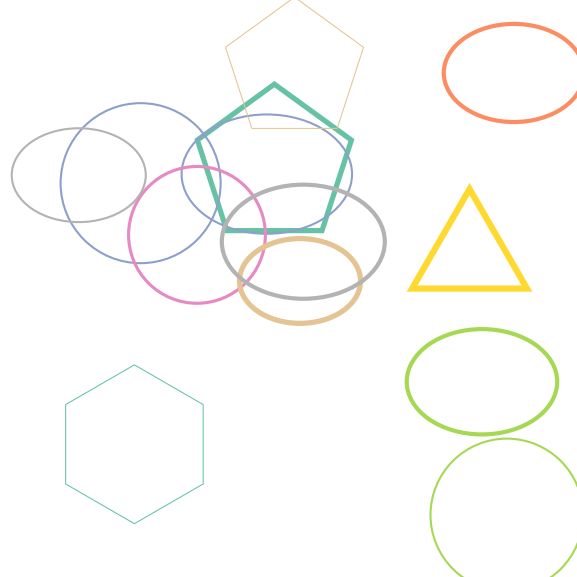[{"shape": "hexagon", "thickness": 0.5, "radius": 0.69, "center": [0.233, 0.23]}, {"shape": "pentagon", "thickness": 2.5, "radius": 0.7, "center": [0.475, 0.713]}, {"shape": "oval", "thickness": 2, "radius": 0.61, "center": [0.89, 0.873]}, {"shape": "circle", "thickness": 1, "radius": 0.69, "center": [0.243, 0.682]}, {"shape": "oval", "thickness": 1, "radius": 0.74, "center": [0.462, 0.698]}, {"shape": "circle", "thickness": 1.5, "radius": 0.59, "center": [0.341, 0.592]}, {"shape": "oval", "thickness": 2, "radius": 0.65, "center": [0.835, 0.338]}, {"shape": "circle", "thickness": 1, "radius": 0.66, "center": [0.878, 0.107]}, {"shape": "triangle", "thickness": 3, "radius": 0.57, "center": [0.813, 0.557]}, {"shape": "pentagon", "thickness": 0.5, "radius": 0.63, "center": [0.51, 0.878]}, {"shape": "oval", "thickness": 2.5, "radius": 0.52, "center": [0.519, 0.513]}, {"shape": "oval", "thickness": 2, "radius": 0.71, "center": [0.525, 0.581]}, {"shape": "oval", "thickness": 1, "radius": 0.58, "center": [0.136, 0.696]}]